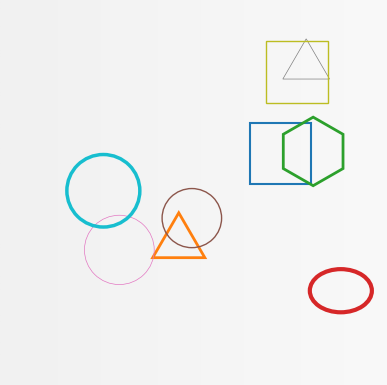[{"shape": "square", "thickness": 1.5, "radius": 0.39, "center": [0.724, 0.601]}, {"shape": "triangle", "thickness": 2, "radius": 0.39, "center": [0.461, 0.37]}, {"shape": "hexagon", "thickness": 2, "radius": 0.45, "center": [0.808, 0.607]}, {"shape": "oval", "thickness": 3, "radius": 0.4, "center": [0.88, 0.245]}, {"shape": "circle", "thickness": 1, "radius": 0.38, "center": [0.495, 0.434]}, {"shape": "circle", "thickness": 0.5, "radius": 0.45, "center": [0.308, 0.351]}, {"shape": "triangle", "thickness": 0.5, "radius": 0.35, "center": [0.79, 0.83]}, {"shape": "square", "thickness": 1, "radius": 0.4, "center": [0.766, 0.812]}, {"shape": "circle", "thickness": 2.5, "radius": 0.47, "center": [0.267, 0.504]}]